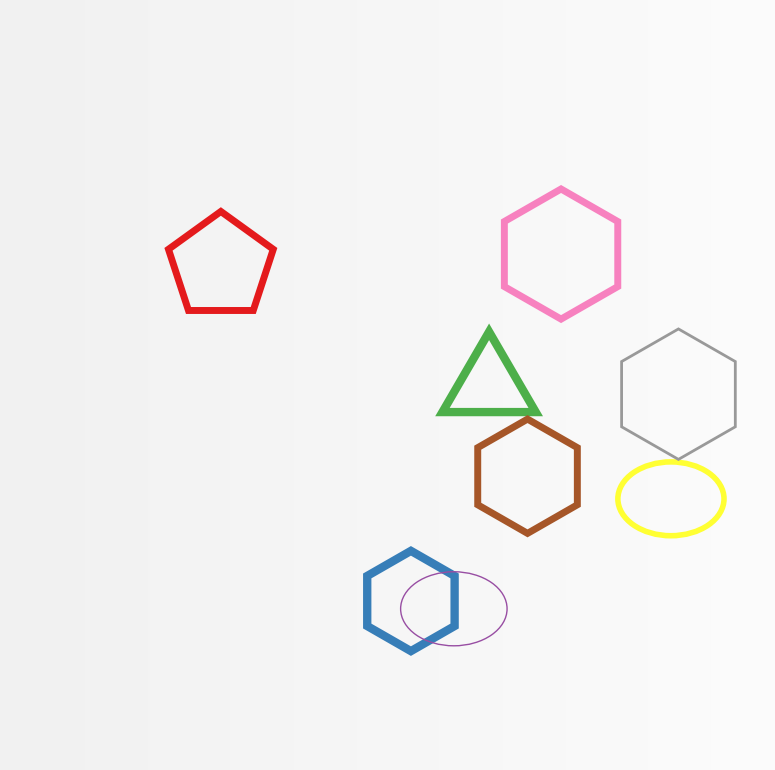[{"shape": "pentagon", "thickness": 2.5, "radius": 0.36, "center": [0.285, 0.654]}, {"shape": "hexagon", "thickness": 3, "radius": 0.33, "center": [0.53, 0.219]}, {"shape": "triangle", "thickness": 3, "radius": 0.35, "center": [0.631, 0.5]}, {"shape": "oval", "thickness": 0.5, "radius": 0.34, "center": [0.586, 0.209]}, {"shape": "oval", "thickness": 2, "radius": 0.34, "center": [0.866, 0.352]}, {"shape": "hexagon", "thickness": 2.5, "radius": 0.37, "center": [0.681, 0.382]}, {"shape": "hexagon", "thickness": 2.5, "radius": 0.42, "center": [0.724, 0.67]}, {"shape": "hexagon", "thickness": 1, "radius": 0.42, "center": [0.875, 0.488]}]